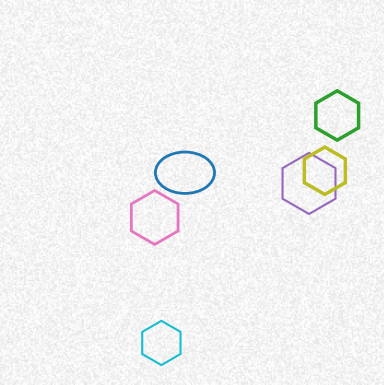[{"shape": "oval", "thickness": 2, "radius": 0.38, "center": [0.48, 0.551]}, {"shape": "hexagon", "thickness": 2.5, "radius": 0.32, "center": [0.876, 0.7]}, {"shape": "hexagon", "thickness": 1.5, "radius": 0.4, "center": [0.803, 0.524]}, {"shape": "hexagon", "thickness": 2, "radius": 0.35, "center": [0.402, 0.435]}, {"shape": "hexagon", "thickness": 2.5, "radius": 0.31, "center": [0.844, 0.556]}, {"shape": "hexagon", "thickness": 1.5, "radius": 0.29, "center": [0.419, 0.109]}]